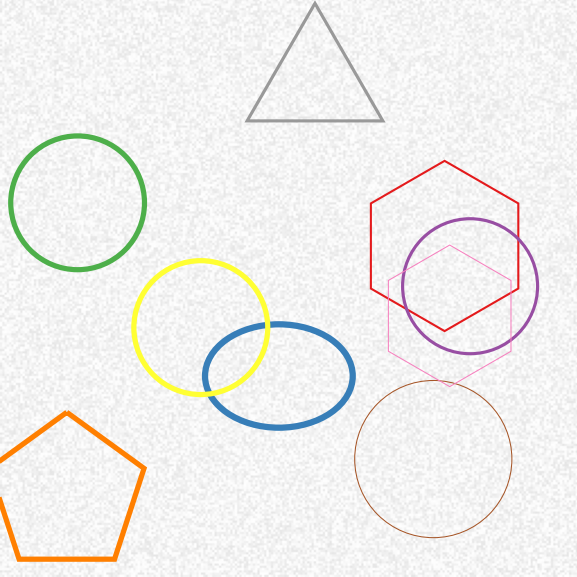[{"shape": "hexagon", "thickness": 1, "radius": 0.74, "center": [0.77, 0.573]}, {"shape": "oval", "thickness": 3, "radius": 0.64, "center": [0.483, 0.348]}, {"shape": "circle", "thickness": 2.5, "radius": 0.58, "center": [0.134, 0.648]}, {"shape": "circle", "thickness": 1.5, "radius": 0.58, "center": [0.814, 0.504]}, {"shape": "pentagon", "thickness": 2.5, "radius": 0.7, "center": [0.116, 0.145]}, {"shape": "circle", "thickness": 2.5, "radius": 0.58, "center": [0.348, 0.432]}, {"shape": "circle", "thickness": 0.5, "radius": 0.68, "center": [0.75, 0.204]}, {"shape": "hexagon", "thickness": 0.5, "radius": 0.61, "center": [0.779, 0.452]}, {"shape": "triangle", "thickness": 1.5, "radius": 0.68, "center": [0.545, 0.858]}]